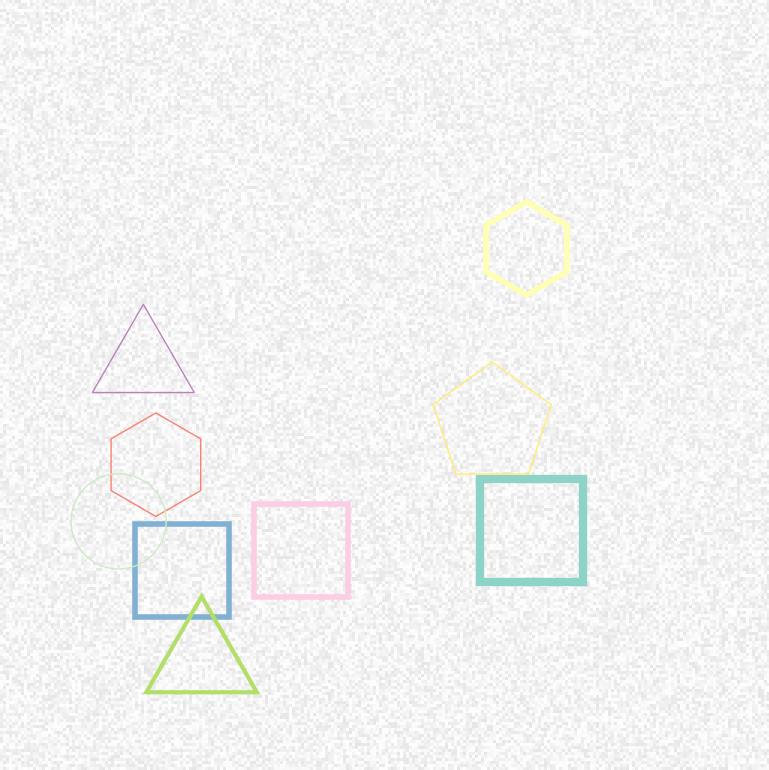[{"shape": "square", "thickness": 3, "radius": 0.33, "center": [0.69, 0.311]}, {"shape": "hexagon", "thickness": 2, "radius": 0.3, "center": [0.684, 0.677]}, {"shape": "hexagon", "thickness": 0.5, "radius": 0.34, "center": [0.202, 0.396]}, {"shape": "square", "thickness": 2, "radius": 0.3, "center": [0.236, 0.259]}, {"shape": "triangle", "thickness": 1.5, "radius": 0.41, "center": [0.262, 0.142]}, {"shape": "square", "thickness": 2, "radius": 0.3, "center": [0.391, 0.285]}, {"shape": "triangle", "thickness": 0.5, "radius": 0.38, "center": [0.186, 0.528]}, {"shape": "circle", "thickness": 0.5, "radius": 0.31, "center": [0.154, 0.323]}, {"shape": "pentagon", "thickness": 0.5, "radius": 0.4, "center": [0.639, 0.45]}]